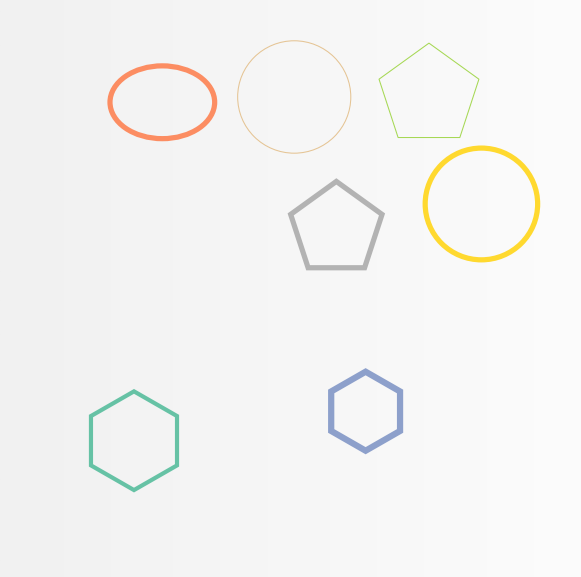[{"shape": "hexagon", "thickness": 2, "radius": 0.43, "center": [0.231, 0.236]}, {"shape": "oval", "thickness": 2.5, "radius": 0.45, "center": [0.279, 0.822]}, {"shape": "hexagon", "thickness": 3, "radius": 0.34, "center": [0.629, 0.287]}, {"shape": "pentagon", "thickness": 0.5, "radius": 0.45, "center": [0.738, 0.834]}, {"shape": "circle", "thickness": 2.5, "radius": 0.48, "center": [0.828, 0.646]}, {"shape": "circle", "thickness": 0.5, "radius": 0.49, "center": [0.506, 0.831]}, {"shape": "pentagon", "thickness": 2.5, "radius": 0.41, "center": [0.579, 0.602]}]